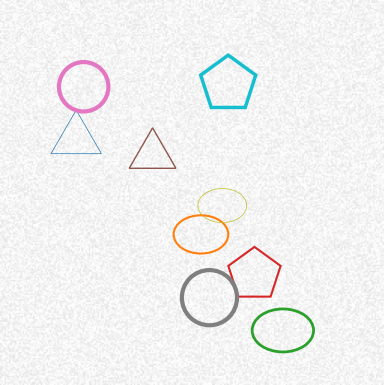[{"shape": "triangle", "thickness": 0.5, "radius": 0.38, "center": [0.198, 0.639]}, {"shape": "oval", "thickness": 1.5, "radius": 0.35, "center": [0.522, 0.391]}, {"shape": "oval", "thickness": 2, "radius": 0.4, "center": [0.735, 0.142]}, {"shape": "pentagon", "thickness": 1.5, "radius": 0.36, "center": [0.661, 0.287]}, {"shape": "triangle", "thickness": 1, "radius": 0.35, "center": [0.396, 0.598]}, {"shape": "circle", "thickness": 3, "radius": 0.32, "center": [0.217, 0.775]}, {"shape": "circle", "thickness": 3, "radius": 0.36, "center": [0.544, 0.227]}, {"shape": "oval", "thickness": 0.5, "radius": 0.32, "center": [0.577, 0.466]}, {"shape": "pentagon", "thickness": 2.5, "radius": 0.38, "center": [0.593, 0.782]}]